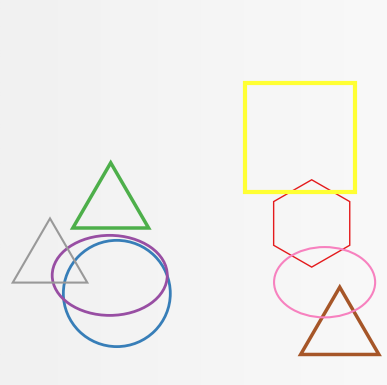[{"shape": "hexagon", "thickness": 1, "radius": 0.57, "center": [0.804, 0.42]}, {"shape": "circle", "thickness": 2, "radius": 0.69, "center": [0.301, 0.238]}, {"shape": "triangle", "thickness": 2.5, "radius": 0.56, "center": [0.286, 0.464]}, {"shape": "oval", "thickness": 2, "radius": 0.74, "center": [0.283, 0.285]}, {"shape": "square", "thickness": 3, "radius": 0.71, "center": [0.774, 0.644]}, {"shape": "triangle", "thickness": 2.5, "radius": 0.58, "center": [0.877, 0.138]}, {"shape": "oval", "thickness": 1.5, "radius": 0.65, "center": [0.838, 0.267]}, {"shape": "triangle", "thickness": 1.5, "radius": 0.56, "center": [0.129, 0.322]}]